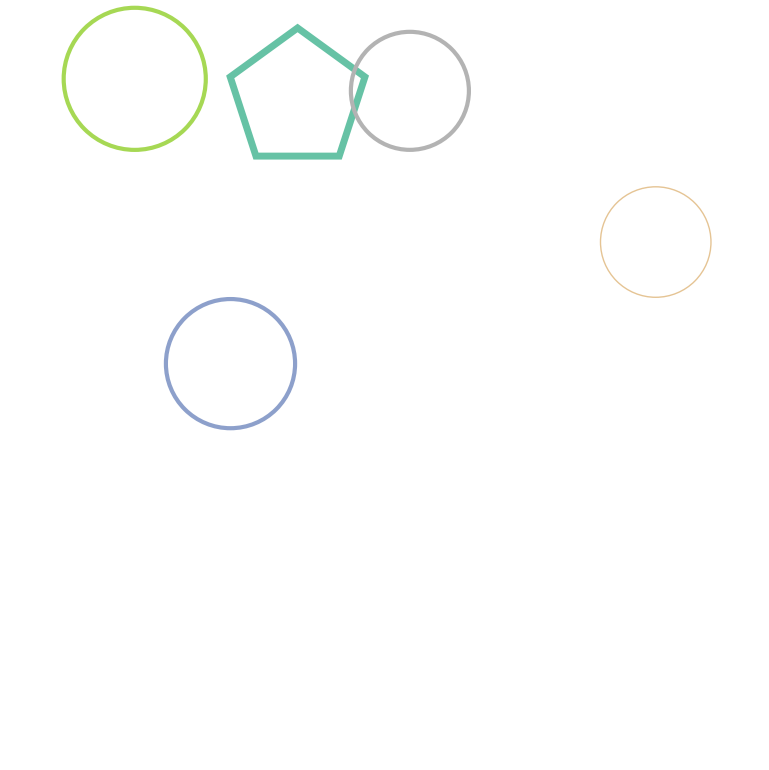[{"shape": "pentagon", "thickness": 2.5, "radius": 0.46, "center": [0.386, 0.872]}, {"shape": "circle", "thickness": 1.5, "radius": 0.42, "center": [0.299, 0.528]}, {"shape": "circle", "thickness": 1.5, "radius": 0.46, "center": [0.175, 0.898]}, {"shape": "circle", "thickness": 0.5, "radius": 0.36, "center": [0.852, 0.686]}, {"shape": "circle", "thickness": 1.5, "radius": 0.38, "center": [0.532, 0.882]}]